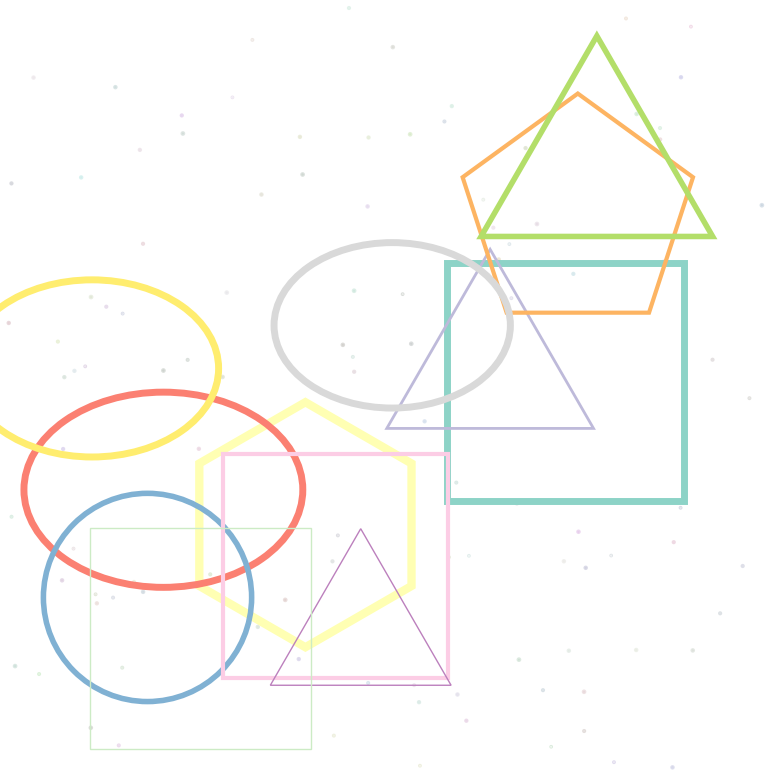[{"shape": "square", "thickness": 2.5, "radius": 0.77, "center": [0.735, 0.504]}, {"shape": "hexagon", "thickness": 3, "radius": 0.8, "center": [0.397, 0.319]}, {"shape": "triangle", "thickness": 1, "radius": 0.78, "center": [0.637, 0.521]}, {"shape": "oval", "thickness": 2.5, "radius": 0.91, "center": [0.212, 0.364]}, {"shape": "circle", "thickness": 2, "radius": 0.68, "center": [0.192, 0.224]}, {"shape": "pentagon", "thickness": 1.5, "radius": 0.79, "center": [0.75, 0.721]}, {"shape": "triangle", "thickness": 2, "radius": 0.87, "center": [0.775, 0.78]}, {"shape": "square", "thickness": 1.5, "radius": 0.73, "center": [0.436, 0.265]}, {"shape": "oval", "thickness": 2.5, "radius": 0.77, "center": [0.509, 0.577]}, {"shape": "triangle", "thickness": 0.5, "radius": 0.68, "center": [0.468, 0.178]}, {"shape": "square", "thickness": 0.5, "radius": 0.72, "center": [0.26, 0.171]}, {"shape": "oval", "thickness": 2.5, "radius": 0.82, "center": [0.12, 0.522]}]